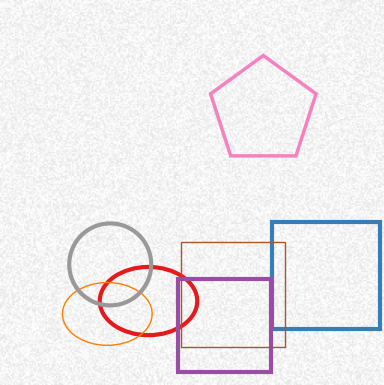[{"shape": "oval", "thickness": 3, "radius": 0.63, "center": [0.386, 0.218]}, {"shape": "square", "thickness": 3, "radius": 0.7, "center": [0.847, 0.285]}, {"shape": "square", "thickness": 3, "radius": 0.61, "center": [0.583, 0.155]}, {"shape": "oval", "thickness": 1, "radius": 0.58, "center": [0.279, 0.185]}, {"shape": "square", "thickness": 1, "radius": 0.68, "center": [0.605, 0.235]}, {"shape": "pentagon", "thickness": 2.5, "radius": 0.72, "center": [0.684, 0.712]}, {"shape": "circle", "thickness": 3, "radius": 0.53, "center": [0.286, 0.313]}]